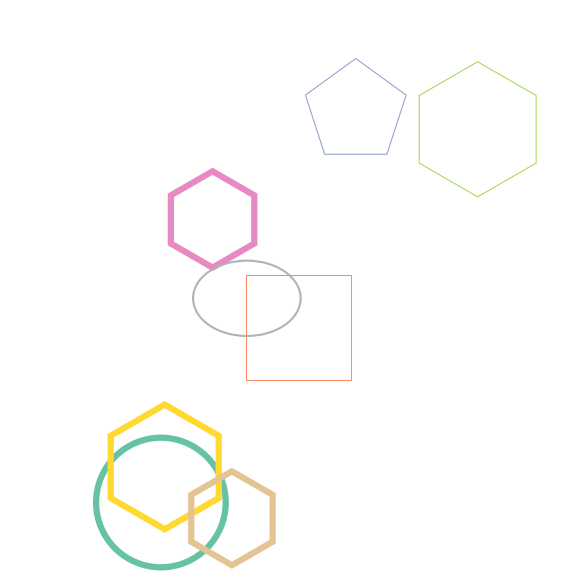[{"shape": "circle", "thickness": 3, "radius": 0.56, "center": [0.279, 0.129]}, {"shape": "square", "thickness": 0.5, "radius": 0.46, "center": [0.517, 0.432]}, {"shape": "pentagon", "thickness": 0.5, "radius": 0.46, "center": [0.616, 0.806]}, {"shape": "hexagon", "thickness": 3, "radius": 0.42, "center": [0.368, 0.619]}, {"shape": "hexagon", "thickness": 0.5, "radius": 0.58, "center": [0.827, 0.775]}, {"shape": "hexagon", "thickness": 3, "radius": 0.54, "center": [0.285, 0.191]}, {"shape": "hexagon", "thickness": 3, "radius": 0.41, "center": [0.402, 0.102]}, {"shape": "oval", "thickness": 1, "radius": 0.47, "center": [0.427, 0.483]}]